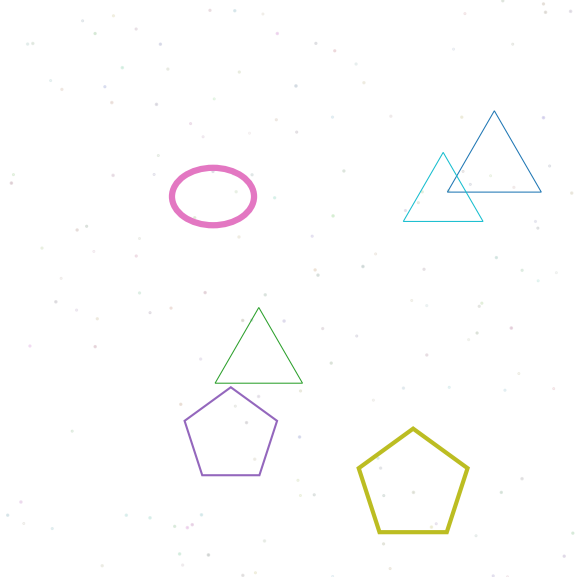[{"shape": "triangle", "thickness": 0.5, "radius": 0.47, "center": [0.856, 0.713]}, {"shape": "triangle", "thickness": 0.5, "radius": 0.44, "center": [0.448, 0.379]}, {"shape": "pentagon", "thickness": 1, "radius": 0.42, "center": [0.4, 0.244]}, {"shape": "oval", "thickness": 3, "radius": 0.36, "center": [0.369, 0.659]}, {"shape": "pentagon", "thickness": 2, "radius": 0.5, "center": [0.715, 0.158]}, {"shape": "triangle", "thickness": 0.5, "radius": 0.4, "center": [0.767, 0.656]}]